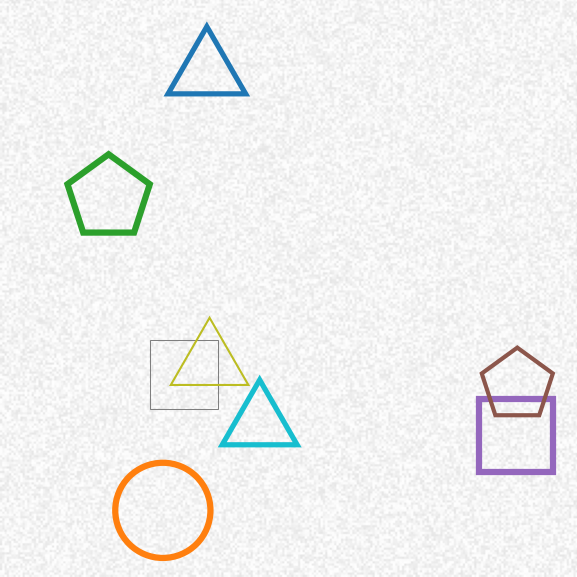[{"shape": "triangle", "thickness": 2.5, "radius": 0.39, "center": [0.358, 0.875]}, {"shape": "circle", "thickness": 3, "radius": 0.41, "center": [0.282, 0.115]}, {"shape": "pentagon", "thickness": 3, "radius": 0.37, "center": [0.188, 0.657]}, {"shape": "square", "thickness": 3, "radius": 0.32, "center": [0.894, 0.245]}, {"shape": "pentagon", "thickness": 2, "radius": 0.32, "center": [0.896, 0.332]}, {"shape": "square", "thickness": 0.5, "radius": 0.3, "center": [0.319, 0.35]}, {"shape": "triangle", "thickness": 1, "radius": 0.39, "center": [0.363, 0.371]}, {"shape": "triangle", "thickness": 2.5, "radius": 0.37, "center": [0.45, 0.266]}]